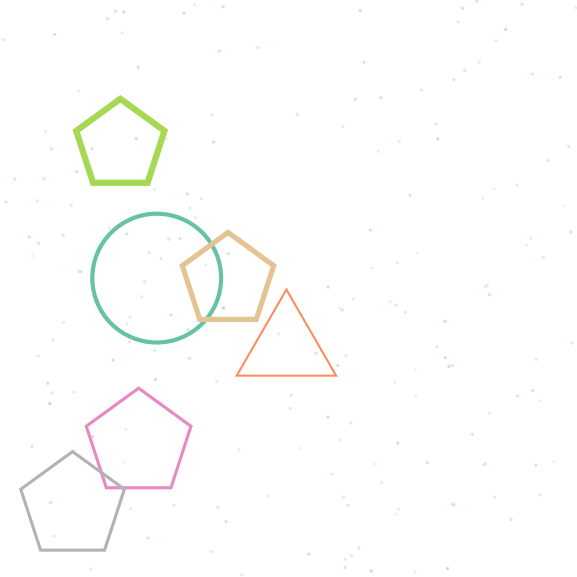[{"shape": "circle", "thickness": 2, "radius": 0.56, "center": [0.271, 0.518]}, {"shape": "triangle", "thickness": 1, "radius": 0.5, "center": [0.496, 0.398]}, {"shape": "pentagon", "thickness": 1.5, "radius": 0.48, "center": [0.24, 0.232]}, {"shape": "pentagon", "thickness": 3, "radius": 0.4, "center": [0.208, 0.748]}, {"shape": "pentagon", "thickness": 2.5, "radius": 0.42, "center": [0.395, 0.513]}, {"shape": "pentagon", "thickness": 1.5, "radius": 0.47, "center": [0.126, 0.123]}]